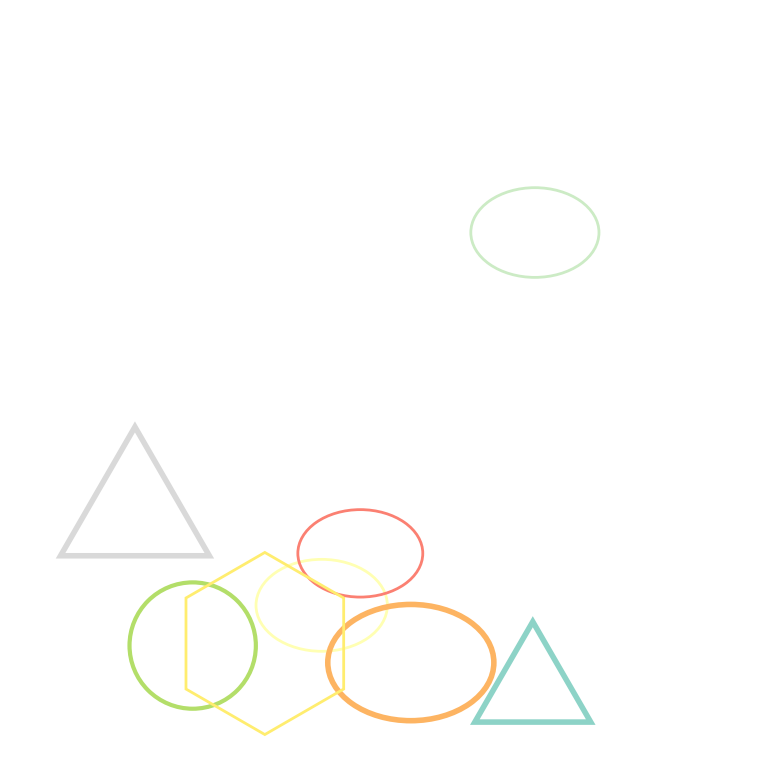[{"shape": "triangle", "thickness": 2, "radius": 0.43, "center": [0.692, 0.106]}, {"shape": "oval", "thickness": 1, "radius": 0.43, "center": [0.418, 0.214]}, {"shape": "oval", "thickness": 1, "radius": 0.41, "center": [0.468, 0.281]}, {"shape": "oval", "thickness": 2, "radius": 0.54, "center": [0.534, 0.14]}, {"shape": "circle", "thickness": 1.5, "radius": 0.41, "center": [0.25, 0.162]}, {"shape": "triangle", "thickness": 2, "radius": 0.56, "center": [0.175, 0.334]}, {"shape": "oval", "thickness": 1, "radius": 0.42, "center": [0.695, 0.698]}, {"shape": "hexagon", "thickness": 1, "radius": 0.59, "center": [0.344, 0.164]}]